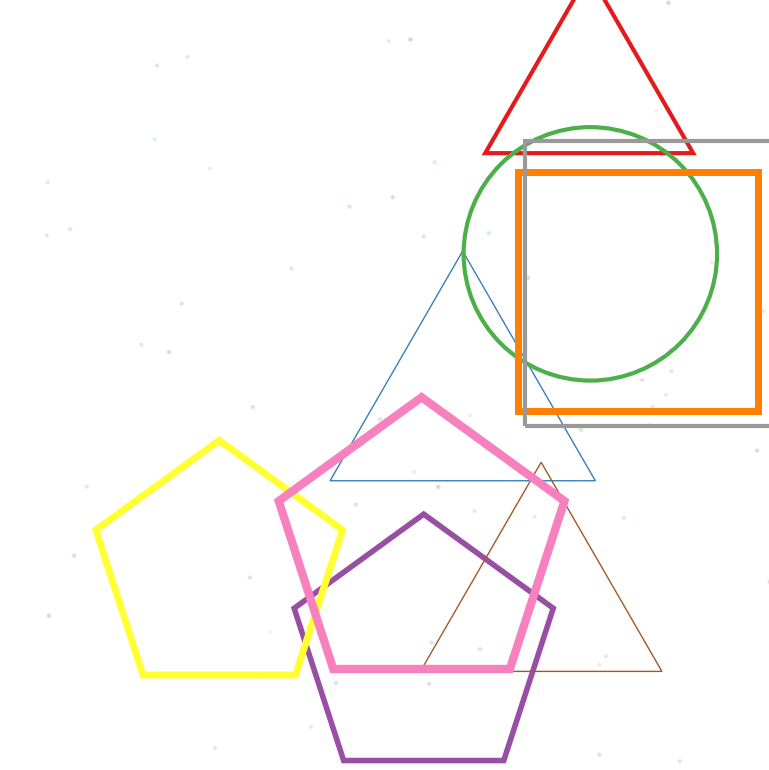[{"shape": "triangle", "thickness": 1.5, "radius": 0.78, "center": [0.765, 0.879]}, {"shape": "triangle", "thickness": 0.5, "radius": 0.99, "center": [0.601, 0.475]}, {"shape": "circle", "thickness": 1.5, "radius": 0.82, "center": [0.767, 0.67]}, {"shape": "pentagon", "thickness": 2, "radius": 0.88, "center": [0.55, 0.155]}, {"shape": "square", "thickness": 2.5, "radius": 0.78, "center": [0.828, 0.621]}, {"shape": "pentagon", "thickness": 2.5, "radius": 0.84, "center": [0.285, 0.26]}, {"shape": "triangle", "thickness": 0.5, "radius": 0.91, "center": [0.703, 0.219]}, {"shape": "pentagon", "thickness": 3, "radius": 0.98, "center": [0.547, 0.289]}, {"shape": "square", "thickness": 1.5, "radius": 0.93, "center": [0.867, 0.632]}]